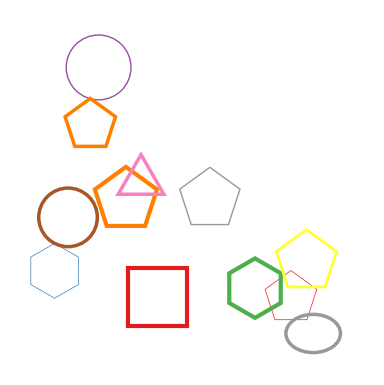[{"shape": "pentagon", "thickness": 0.5, "radius": 0.35, "center": [0.756, 0.227]}, {"shape": "square", "thickness": 3, "radius": 0.38, "center": [0.409, 0.229]}, {"shape": "hexagon", "thickness": 0.5, "radius": 0.36, "center": [0.142, 0.297]}, {"shape": "hexagon", "thickness": 3, "radius": 0.39, "center": [0.662, 0.252]}, {"shape": "circle", "thickness": 1, "radius": 0.42, "center": [0.256, 0.825]}, {"shape": "pentagon", "thickness": 3, "radius": 0.42, "center": [0.327, 0.482]}, {"shape": "pentagon", "thickness": 2.5, "radius": 0.34, "center": [0.235, 0.675]}, {"shape": "pentagon", "thickness": 2, "radius": 0.41, "center": [0.796, 0.321]}, {"shape": "circle", "thickness": 2.5, "radius": 0.38, "center": [0.177, 0.435]}, {"shape": "triangle", "thickness": 2.5, "radius": 0.34, "center": [0.366, 0.53]}, {"shape": "pentagon", "thickness": 1, "radius": 0.41, "center": [0.545, 0.483]}, {"shape": "oval", "thickness": 2.5, "radius": 0.35, "center": [0.813, 0.134]}]